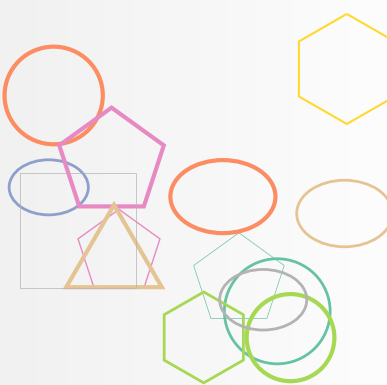[{"shape": "pentagon", "thickness": 0.5, "radius": 0.61, "center": [0.617, 0.272]}, {"shape": "circle", "thickness": 2, "radius": 0.68, "center": [0.715, 0.191]}, {"shape": "oval", "thickness": 3, "radius": 0.68, "center": [0.575, 0.489]}, {"shape": "circle", "thickness": 3, "radius": 0.63, "center": [0.139, 0.752]}, {"shape": "oval", "thickness": 2, "radius": 0.51, "center": [0.126, 0.513]}, {"shape": "pentagon", "thickness": 3, "radius": 0.71, "center": [0.288, 0.579]}, {"shape": "pentagon", "thickness": 1, "radius": 0.56, "center": [0.307, 0.345]}, {"shape": "hexagon", "thickness": 2, "radius": 0.59, "center": [0.526, 0.124]}, {"shape": "circle", "thickness": 3, "radius": 0.57, "center": [0.75, 0.123]}, {"shape": "hexagon", "thickness": 1.5, "radius": 0.71, "center": [0.895, 0.821]}, {"shape": "oval", "thickness": 2, "radius": 0.62, "center": [0.889, 0.445]}, {"shape": "triangle", "thickness": 3, "radius": 0.71, "center": [0.294, 0.325]}, {"shape": "square", "thickness": 0.5, "radius": 0.75, "center": [0.202, 0.4]}, {"shape": "oval", "thickness": 2, "radius": 0.56, "center": [0.679, 0.221]}]